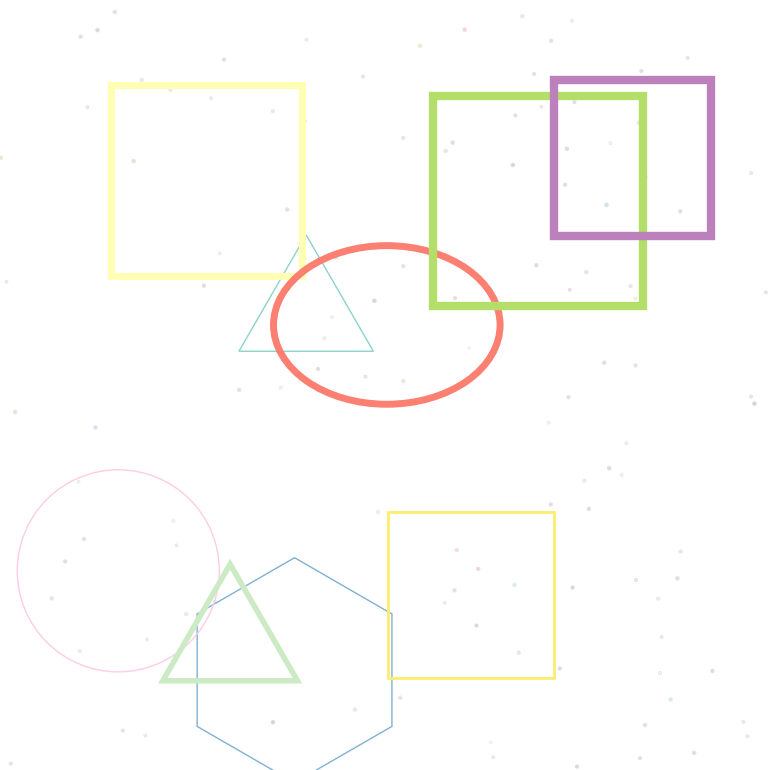[{"shape": "triangle", "thickness": 0.5, "radius": 0.5, "center": [0.398, 0.594]}, {"shape": "square", "thickness": 2.5, "radius": 0.62, "center": [0.268, 0.766]}, {"shape": "oval", "thickness": 2.5, "radius": 0.74, "center": [0.502, 0.578]}, {"shape": "hexagon", "thickness": 0.5, "radius": 0.73, "center": [0.383, 0.13]}, {"shape": "square", "thickness": 3, "radius": 0.68, "center": [0.699, 0.738]}, {"shape": "circle", "thickness": 0.5, "radius": 0.66, "center": [0.154, 0.259]}, {"shape": "square", "thickness": 3, "radius": 0.51, "center": [0.821, 0.795]}, {"shape": "triangle", "thickness": 2, "radius": 0.5, "center": [0.299, 0.166]}, {"shape": "square", "thickness": 1, "radius": 0.54, "center": [0.612, 0.227]}]